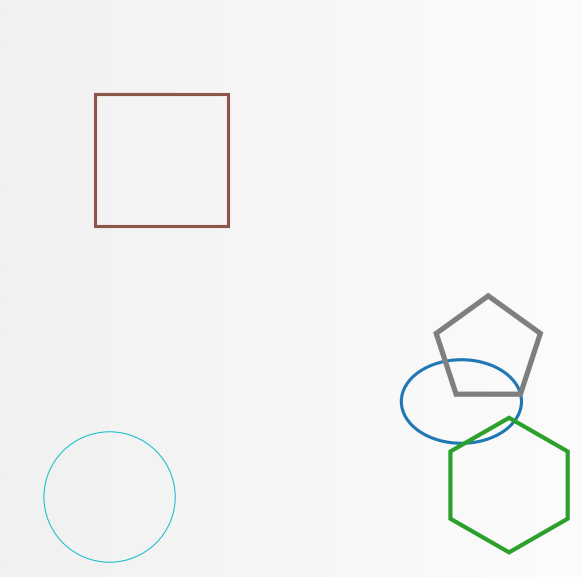[{"shape": "oval", "thickness": 1.5, "radius": 0.52, "center": [0.794, 0.304]}, {"shape": "hexagon", "thickness": 2, "radius": 0.58, "center": [0.876, 0.159]}, {"shape": "square", "thickness": 1.5, "radius": 0.57, "center": [0.279, 0.722]}, {"shape": "pentagon", "thickness": 2.5, "radius": 0.47, "center": [0.84, 0.393]}, {"shape": "circle", "thickness": 0.5, "radius": 0.56, "center": [0.188, 0.139]}]